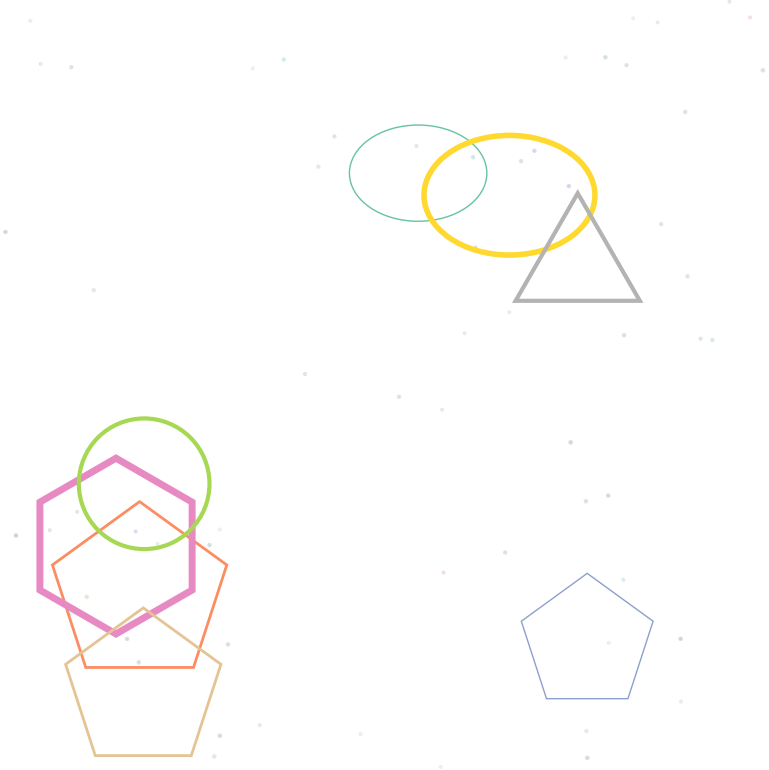[{"shape": "oval", "thickness": 0.5, "radius": 0.45, "center": [0.543, 0.775]}, {"shape": "pentagon", "thickness": 1, "radius": 0.6, "center": [0.181, 0.229]}, {"shape": "pentagon", "thickness": 0.5, "radius": 0.45, "center": [0.763, 0.165]}, {"shape": "hexagon", "thickness": 2.5, "radius": 0.57, "center": [0.151, 0.291]}, {"shape": "circle", "thickness": 1.5, "radius": 0.42, "center": [0.187, 0.372]}, {"shape": "oval", "thickness": 2, "radius": 0.55, "center": [0.662, 0.746]}, {"shape": "pentagon", "thickness": 1, "radius": 0.53, "center": [0.186, 0.104]}, {"shape": "triangle", "thickness": 1.5, "radius": 0.47, "center": [0.75, 0.656]}]